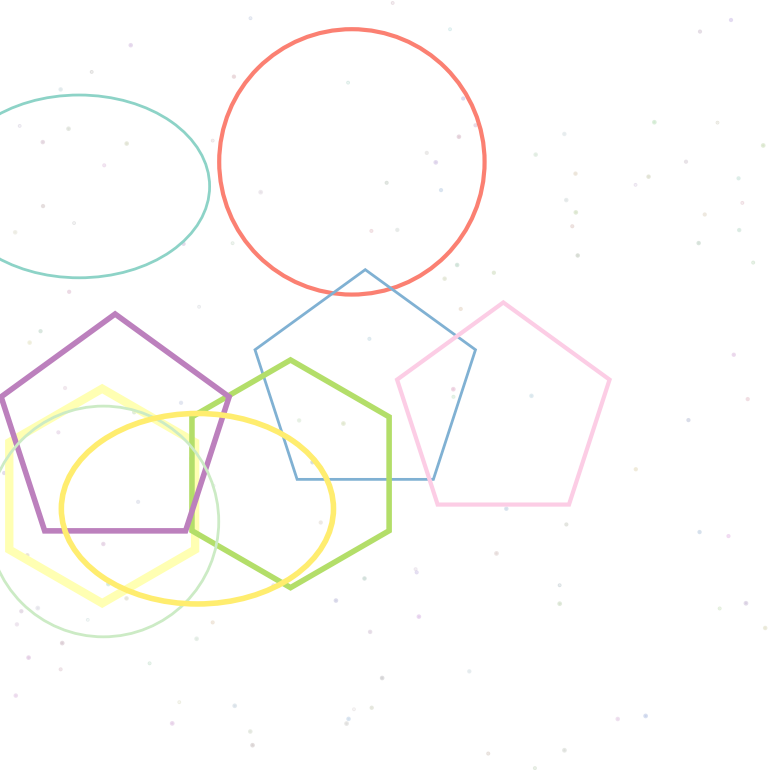[{"shape": "oval", "thickness": 1, "radius": 0.85, "center": [0.103, 0.758]}, {"shape": "hexagon", "thickness": 3, "radius": 0.7, "center": [0.133, 0.356]}, {"shape": "circle", "thickness": 1.5, "radius": 0.86, "center": [0.457, 0.79]}, {"shape": "pentagon", "thickness": 1, "radius": 0.75, "center": [0.474, 0.499]}, {"shape": "hexagon", "thickness": 2, "radius": 0.74, "center": [0.377, 0.385]}, {"shape": "pentagon", "thickness": 1.5, "radius": 0.73, "center": [0.654, 0.462]}, {"shape": "pentagon", "thickness": 2, "radius": 0.78, "center": [0.15, 0.437]}, {"shape": "circle", "thickness": 1, "radius": 0.75, "center": [0.134, 0.323]}, {"shape": "oval", "thickness": 2, "radius": 0.88, "center": [0.256, 0.339]}]